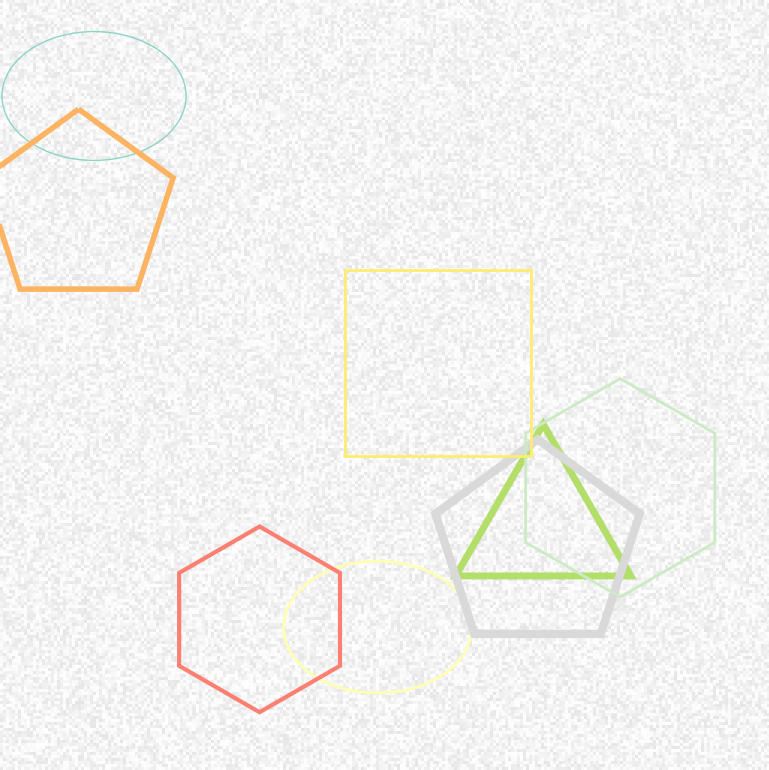[{"shape": "oval", "thickness": 0.5, "radius": 0.6, "center": [0.122, 0.875]}, {"shape": "oval", "thickness": 1, "radius": 0.61, "center": [0.491, 0.186]}, {"shape": "hexagon", "thickness": 1.5, "radius": 0.6, "center": [0.337, 0.196]}, {"shape": "pentagon", "thickness": 2, "radius": 0.65, "center": [0.102, 0.729]}, {"shape": "triangle", "thickness": 2.5, "radius": 0.66, "center": [0.706, 0.318]}, {"shape": "pentagon", "thickness": 3, "radius": 0.7, "center": [0.698, 0.29]}, {"shape": "hexagon", "thickness": 1, "radius": 0.71, "center": [0.806, 0.366]}, {"shape": "square", "thickness": 1, "radius": 0.6, "center": [0.568, 0.528]}]